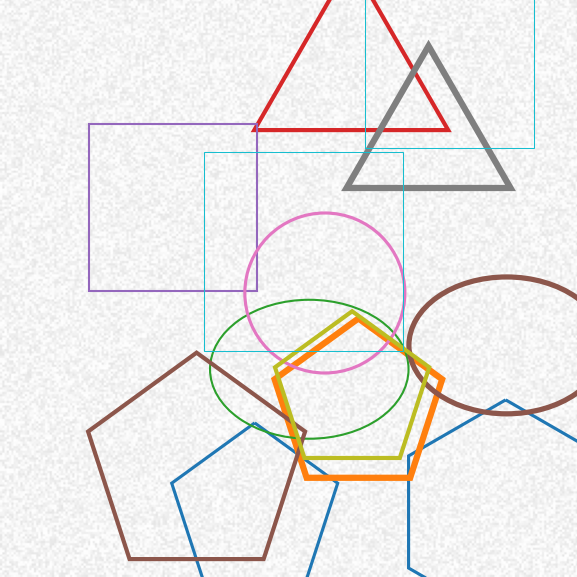[{"shape": "pentagon", "thickness": 1.5, "radius": 0.76, "center": [0.441, 0.116]}, {"shape": "hexagon", "thickness": 1.5, "radius": 0.97, "center": [0.876, 0.113]}, {"shape": "pentagon", "thickness": 3, "radius": 0.76, "center": [0.621, 0.295]}, {"shape": "oval", "thickness": 1, "radius": 0.86, "center": [0.536, 0.36]}, {"shape": "triangle", "thickness": 2, "radius": 0.97, "center": [0.608, 0.871]}, {"shape": "square", "thickness": 1, "radius": 0.73, "center": [0.299, 0.64]}, {"shape": "oval", "thickness": 2.5, "radius": 0.85, "center": [0.877, 0.401]}, {"shape": "pentagon", "thickness": 2, "radius": 0.99, "center": [0.34, 0.191]}, {"shape": "circle", "thickness": 1.5, "radius": 0.69, "center": [0.562, 0.492]}, {"shape": "triangle", "thickness": 3, "radius": 0.82, "center": [0.742, 0.756]}, {"shape": "pentagon", "thickness": 2, "radius": 0.7, "center": [0.61, 0.32]}, {"shape": "square", "thickness": 0.5, "radius": 0.74, "center": [0.778, 0.889]}, {"shape": "square", "thickness": 0.5, "radius": 0.86, "center": [0.525, 0.563]}]